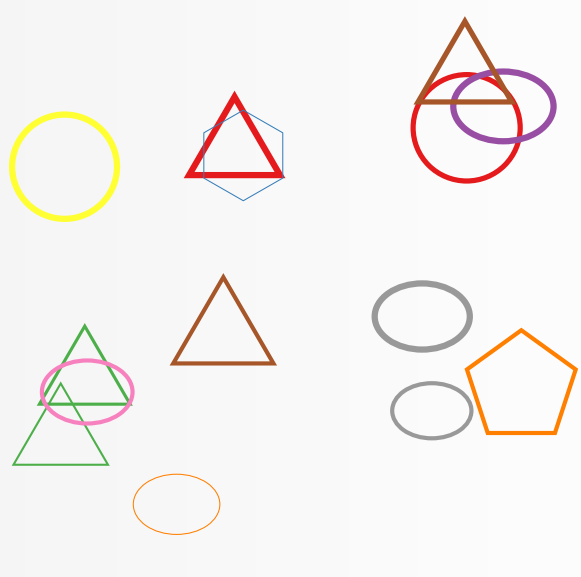[{"shape": "circle", "thickness": 2.5, "radius": 0.46, "center": [0.803, 0.778]}, {"shape": "triangle", "thickness": 3, "radius": 0.45, "center": [0.404, 0.741]}, {"shape": "hexagon", "thickness": 0.5, "radius": 0.39, "center": [0.419, 0.73]}, {"shape": "triangle", "thickness": 1, "radius": 0.47, "center": [0.104, 0.241]}, {"shape": "triangle", "thickness": 1.5, "radius": 0.45, "center": [0.146, 0.344]}, {"shape": "oval", "thickness": 3, "radius": 0.43, "center": [0.866, 0.815]}, {"shape": "pentagon", "thickness": 2, "radius": 0.49, "center": [0.897, 0.329]}, {"shape": "oval", "thickness": 0.5, "radius": 0.37, "center": [0.304, 0.126]}, {"shape": "circle", "thickness": 3, "radius": 0.45, "center": [0.111, 0.71]}, {"shape": "triangle", "thickness": 2.5, "radius": 0.47, "center": [0.8, 0.869]}, {"shape": "triangle", "thickness": 2, "radius": 0.5, "center": [0.384, 0.42]}, {"shape": "oval", "thickness": 2, "radius": 0.39, "center": [0.15, 0.32]}, {"shape": "oval", "thickness": 3, "radius": 0.41, "center": [0.726, 0.451]}, {"shape": "oval", "thickness": 2, "radius": 0.34, "center": [0.743, 0.288]}]